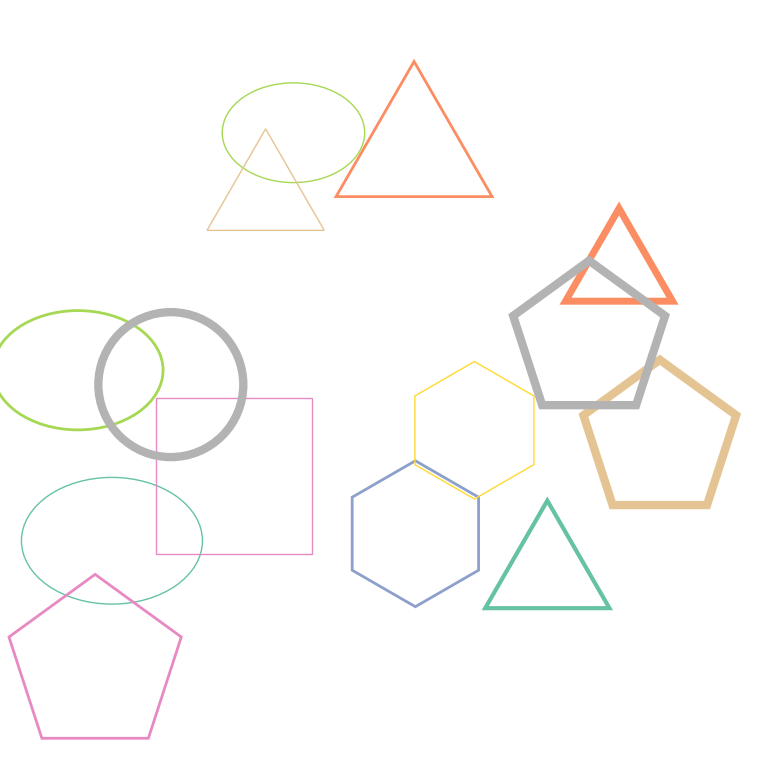[{"shape": "triangle", "thickness": 1.5, "radius": 0.47, "center": [0.711, 0.257]}, {"shape": "oval", "thickness": 0.5, "radius": 0.59, "center": [0.145, 0.298]}, {"shape": "triangle", "thickness": 1, "radius": 0.59, "center": [0.538, 0.803]}, {"shape": "triangle", "thickness": 2.5, "radius": 0.4, "center": [0.804, 0.649]}, {"shape": "hexagon", "thickness": 1, "radius": 0.47, "center": [0.539, 0.307]}, {"shape": "square", "thickness": 0.5, "radius": 0.51, "center": [0.304, 0.382]}, {"shape": "pentagon", "thickness": 1, "radius": 0.59, "center": [0.124, 0.136]}, {"shape": "oval", "thickness": 0.5, "radius": 0.46, "center": [0.381, 0.828]}, {"shape": "oval", "thickness": 1, "radius": 0.55, "center": [0.101, 0.519]}, {"shape": "hexagon", "thickness": 0.5, "radius": 0.45, "center": [0.616, 0.441]}, {"shape": "triangle", "thickness": 0.5, "radius": 0.44, "center": [0.345, 0.745]}, {"shape": "pentagon", "thickness": 3, "radius": 0.52, "center": [0.857, 0.428]}, {"shape": "pentagon", "thickness": 3, "radius": 0.52, "center": [0.765, 0.558]}, {"shape": "circle", "thickness": 3, "radius": 0.47, "center": [0.222, 0.5]}]